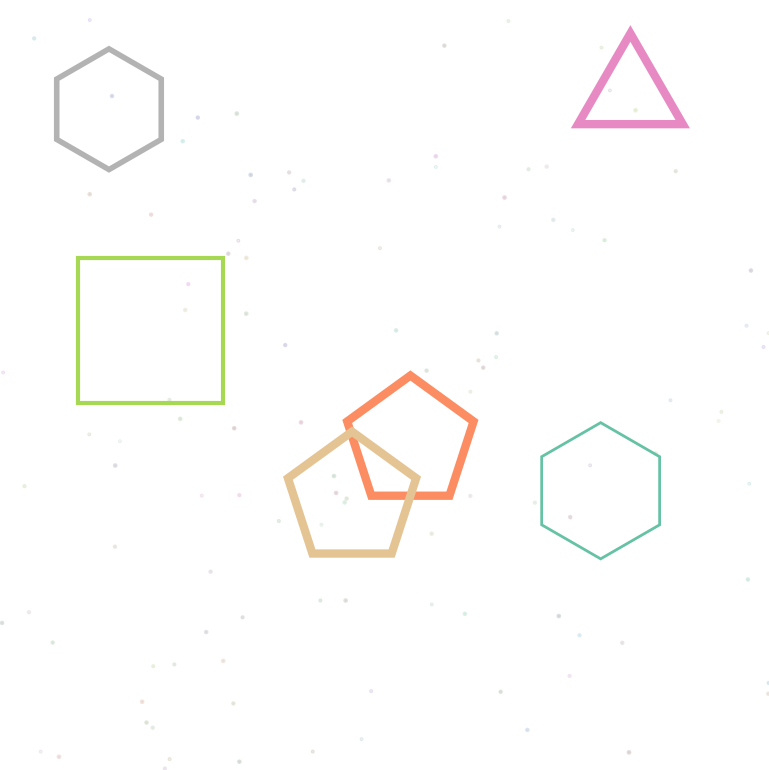[{"shape": "hexagon", "thickness": 1, "radius": 0.44, "center": [0.78, 0.363]}, {"shape": "pentagon", "thickness": 3, "radius": 0.43, "center": [0.533, 0.426]}, {"shape": "triangle", "thickness": 3, "radius": 0.39, "center": [0.819, 0.878]}, {"shape": "square", "thickness": 1.5, "radius": 0.47, "center": [0.195, 0.571]}, {"shape": "pentagon", "thickness": 3, "radius": 0.44, "center": [0.457, 0.352]}, {"shape": "hexagon", "thickness": 2, "radius": 0.39, "center": [0.142, 0.858]}]